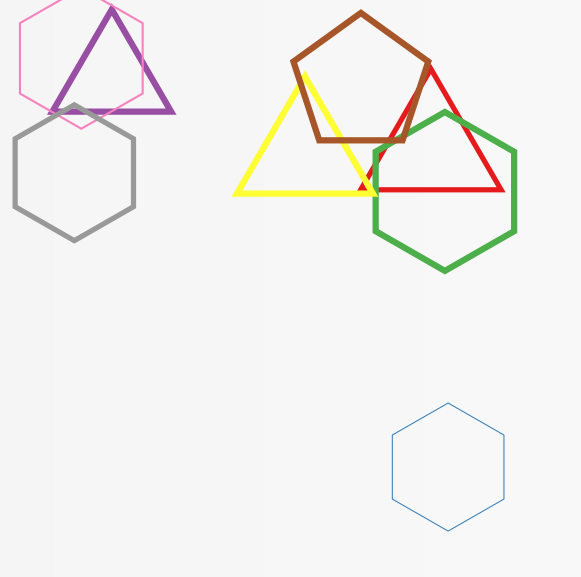[{"shape": "triangle", "thickness": 2.5, "radius": 0.7, "center": [0.741, 0.74]}, {"shape": "hexagon", "thickness": 0.5, "radius": 0.55, "center": [0.771, 0.19]}, {"shape": "hexagon", "thickness": 3, "radius": 0.69, "center": [0.765, 0.668]}, {"shape": "triangle", "thickness": 3, "radius": 0.59, "center": [0.192, 0.865]}, {"shape": "triangle", "thickness": 3, "radius": 0.68, "center": [0.525, 0.731]}, {"shape": "pentagon", "thickness": 3, "radius": 0.61, "center": [0.621, 0.855]}, {"shape": "hexagon", "thickness": 1, "radius": 0.61, "center": [0.14, 0.898]}, {"shape": "hexagon", "thickness": 2.5, "radius": 0.59, "center": [0.128, 0.7]}]